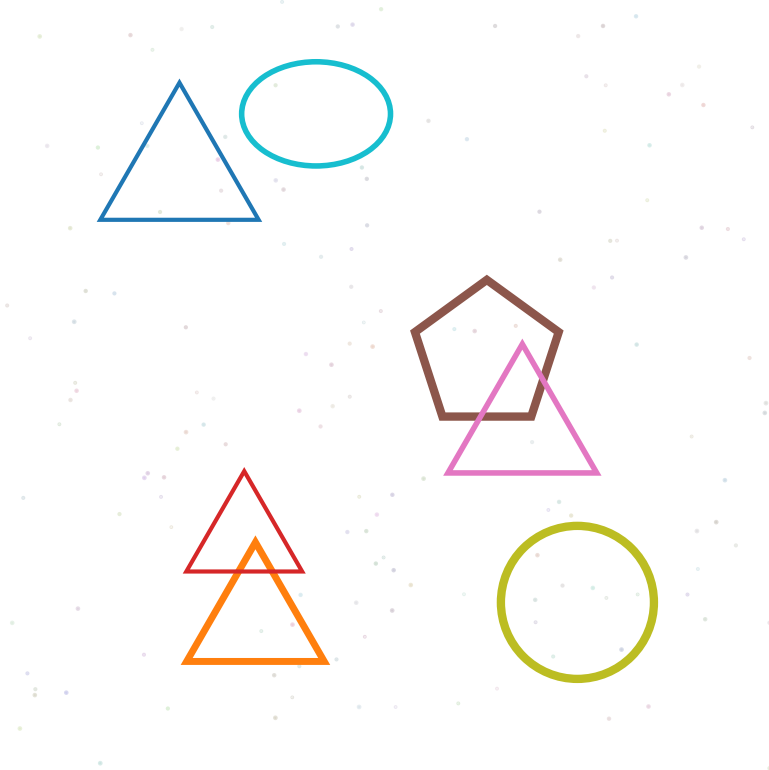[{"shape": "triangle", "thickness": 1.5, "radius": 0.59, "center": [0.233, 0.774]}, {"shape": "triangle", "thickness": 2.5, "radius": 0.52, "center": [0.332, 0.193]}, {"shape": "triangle", "thickness": 1.5, "radius": 0.43, "center": [0.317, 0.301]}, {"shape": "pentagon", "thickness": 3, "radius": 0.49, "center": [0.632, 0.538]}, {"shape": "triangle", "thickness": 2, "radius": 0.56, "center": [0.678, 0.442]}, {"shape": "circle", "thickness": 3, "radius": 0.5, "center": [0.75, 0.218]}, {"shape": "oval", "thickness": 2, "radius": 0.48, "center": [0.41, 0.852]}]